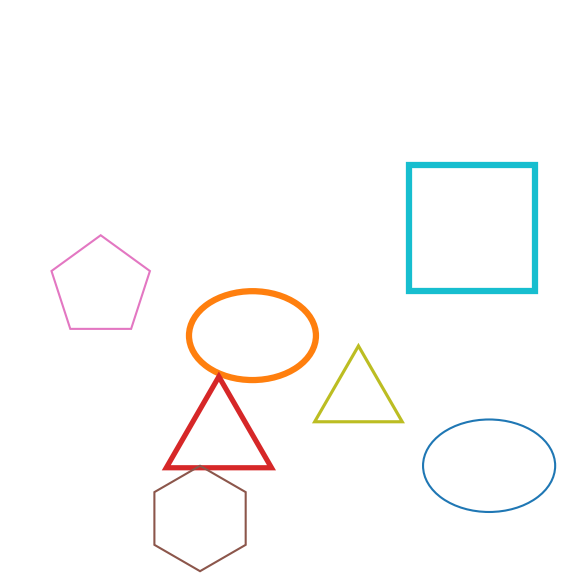[{"shape": "oval", "thickness": 1, "radius": 0.57, "center": [0.847, 0.193]}, {"shape": "oval", "thickness": 3, "radius": 0.55, "center": [0.437, 0.418]}, {"shape": "triangle", "thickness": 2.5, "radius": 0.53, "center": [0.379, 0.242]}, {"shape": "hexagon", "thickness": 1, "radius": 0.46, "center": [0.346, 0.101]}, {"shape": "pentagon", "thickness": 1, "radius": 0.45, "center": [0.174, 0.502]}, {"shape": "triangle", "thickness": 1.5, "radius": 0.44, "center": [0.621, 0.313]}, {"shape": "square", "thickness": 3, "radius": 0.55, "center": [0.818, 0.604]}]